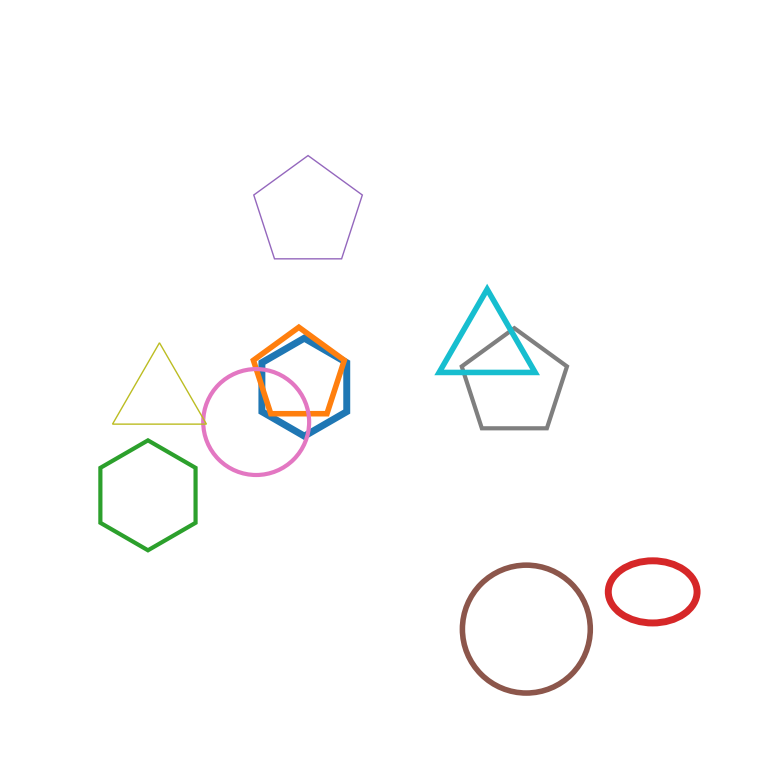[{"shape": "hexagon", "thickness": 2.5, "radius": 0.32, "center": [0.395, 0.497]}, {"shape": "pentagon", "thickness": 2, "radius": 0.31, "center": [0.388, 0.513]}, {"shape": "hexagon", "thickness": 1.5, "radius": 0.36, "center": [0.192, 0.357]}, {"shape": "oval", "thickness": 2.5, "radius": 0.29, "center": [0.848, 0.231]}, {"shape": "pentagon", "thickness": 0.5, "radius": 0.37, "center": [0.4, 0.724]}, {"shape": "circle", "thickness": 2, "radius": 0.42, "center": [0.684, 0.183]}, {"shape": "circle", "thickness": 1.5, "radius": 0.34, "center": [0.333, 0.452]}, {"shape": "pentagon", "thickness": 1.5, "radius": 0.36, "center": [0.668, 0.502]}, {"shape": "triangle", "thickness": 0.5, "radius": 0.35, "center": [0.207, 0.484]}, {"shape": "triangle", "thickness": 2, "radius": 0.36, "center": [0.633, 0.552]}]